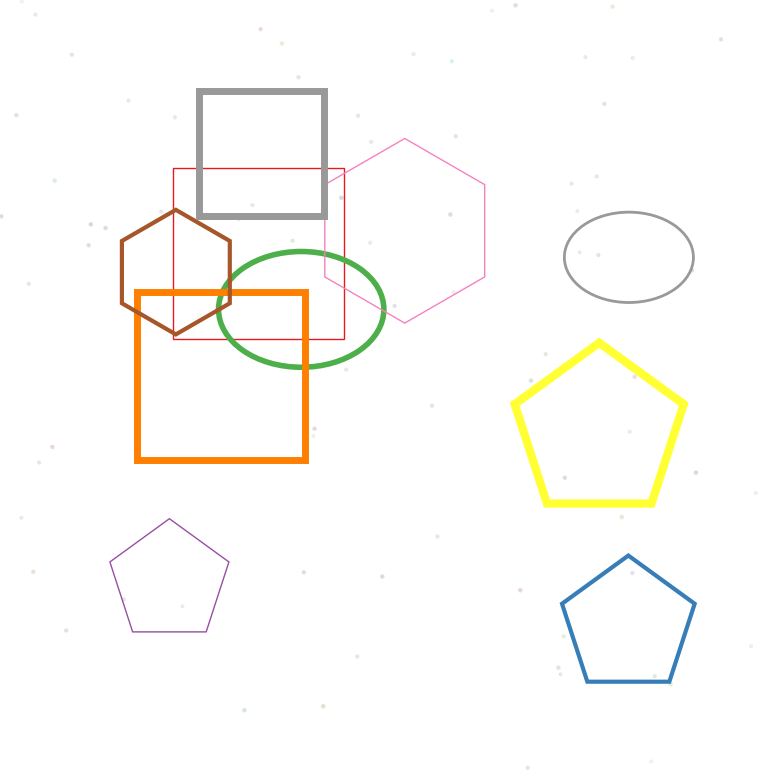[{"shape": "square", "thickness": 0.5, "radius": 0.56, "center": [0.336, 0.671]}, {"shape": "pentagon", "thickness": 1.5, "radius": 0.45, "center": [0.816, 0.188]}, {"shape": "oval", "thickness": 2, "radius": 0.54, "center": [0.391, 0.598]}, {"shape": "pentagon", "thickness": 0.5, "radius": 0.41, "center": [0.22, 0.245]}, {"shape": "square", "thickness": 2.5, "radius": 0.54, "center": [0.287, 0.512]}, {"shape": "pentagon", "thickness": 3, "radius": 0.58, "center": [0.778, 0.439]}, {"shape": "hexagon", "thickness": 1.5, "radius": 0.4, "center": [0.228, 0.647]}, {"shape": "hexagon", "thickness": 0.5, "radius": 0.6, "center": [0.526, 0.7]}, {"shape": "square", "thickness": 2.5, "radius": 0.4, "center": [0.34, 0.801]}, {"shape": "oval", "thickness": 1, "radius": 0.42, "center": [0.817, 0.666]}]